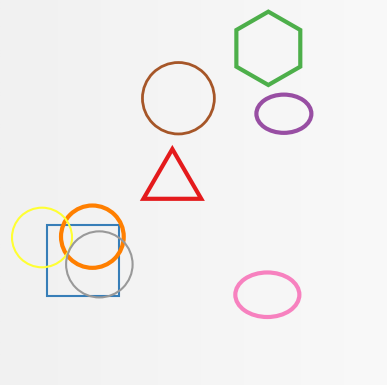[{"shape": "triangle", "thickness": 3, "radius": 0.43, "center": [0.445, 0.527]}, {"shape": "square", "thickness": 1.5, "radius": 0.46, "center": [0.213, 0.323]}, {"shape": "hexagon", "thickness": 3, "radius": 0.48, "center": [0.692, 0.874]}, {"shape": "oval", "thickness": 3, "radius": 0.35, "center": [0.733, 0.705]}, {"shape": "circle", "thickness": 3, "radius": 0.4, "center": [0.238, 0.385]}, {"shape": "circle", "thickness": 1.5, "radius": 0.39, "center": [0.108, 0.383]}, {"shape": "circle", "thickness": 2, "radius": 0.46, "center": [0.46, 0.745]}, {"shape": "oval", "thickness": 3, "radius": 0.41, "center": [0.69, 0.234]}, {"shape": "circle", "thickness": 1.5, "radius": 0.43, "center": [0.256, 0.313]}]